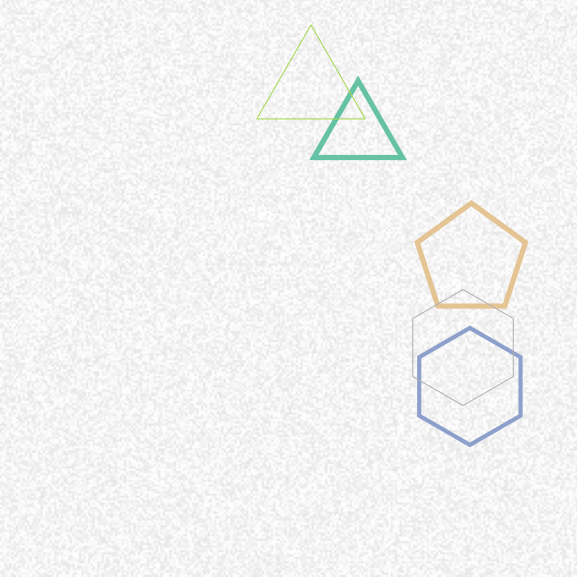[{"shape": "triangle", "thickness": 2.5, "radius": 0.44, "center": [0.62, 0.771]}, {"shape": "hexagon", "thickness": 2, "radius": 0.51, "center": [0.814, 0.33]}, {"shape": "triangle", "thickness": 0.5, "radius": 0.54, "center": [0.539, 0.847]}, {"shape": "pentagon", "thickness": 2.5, "radius": 0.49, "center": [0.816, 0.549]}, {"shape": "hexagon", "thickness": 0.5, "radius": 0.5, "center": [0.802, 0.397]}]